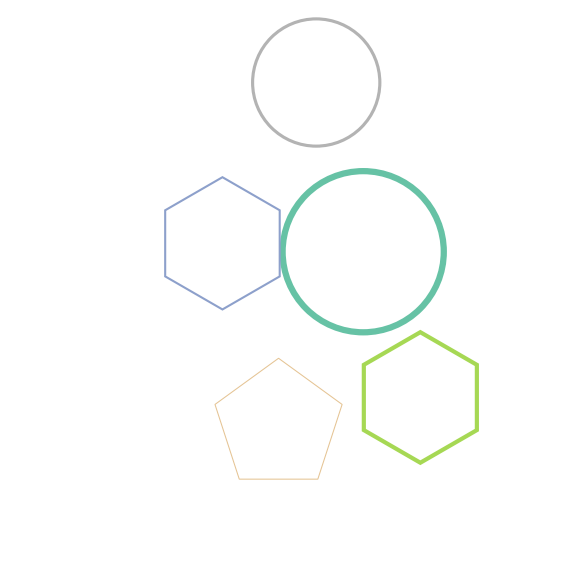[{"shape": "circle", "thickness": 3, "radius": 0.7, "center": [0.629, 0.563]}, {"shape": "hexagon", "thickness": 1, "radius": 0.57, "center": [0.385, 0.578]}, {"shape": "hexagon", "thickness": 2, "radius": 0.57, "center": [0.728, 0.311]}, {"shape": "pentagon", "thickness": 0.5, "radius": 0.58, "center": [0.482, 0.263]}, {"shape": "circle", "thickness": 1.5, "radius": 0.55, "center": [0.548, 0.856]}]